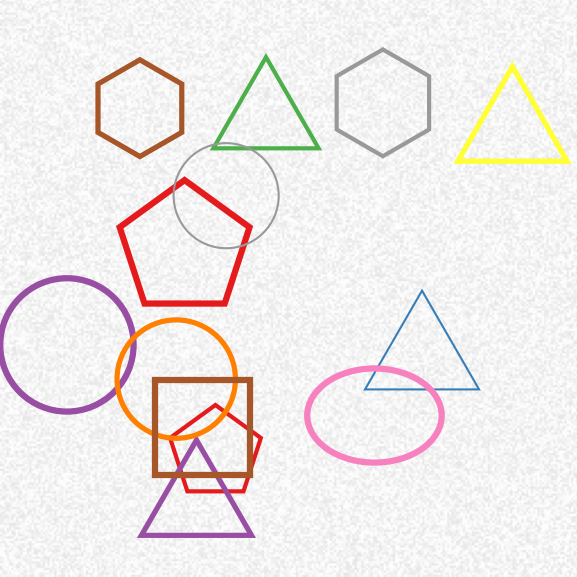[{"shape": "pentagon", "thickness": 3, "radius": 0.59, "center": [0.32, 0.569]}, {"shape": "pentagon", "thickness": 2, "radius": 0.41, "center": [0.373, 0.215]}, {"shape": "triangle", "thickness": 1, "radius": 0.57, "center": [0.731, 0.382]}, {"shape": "triangle", "thickness": 2, "radius": 0.53, "center": [0.461, 0.795]}, {"shape": "triangle", "thickness": 2.5, "radius": 0.55, "center": [0.34, 0.127]}, {"shape": "circle", "thickness": 3, "radius": 0.58, "center": [0.116, 0.402]}, {"shape": "circle", "thickness": 2.5, "radius": 0.51, "center": [0.305, 0.343]}, {"shape": "triangle", "thickness": 2.5, "radius": 0.55, "center": [0.887, 0.775]}, {"shape": "square", "thickness": 3, "radius": 0.41, "center": [0.351, 0.259]}, {"shape": "hexagon", "thickness": 2.5, "radius": 0.42, "center": [0.242, 0.812]}, {"shape": "oval", "thickness": 3, "radius": 0.58, "center": [0.648, 0.28]}, {"shape": "hexagon", "thickness": 2, "radius": 0.46, "center": [0.663, 0.821]}, {"shape": "circle", "thickness": 1, "radius": 0.45, "center": [0.392, 0.66]}]